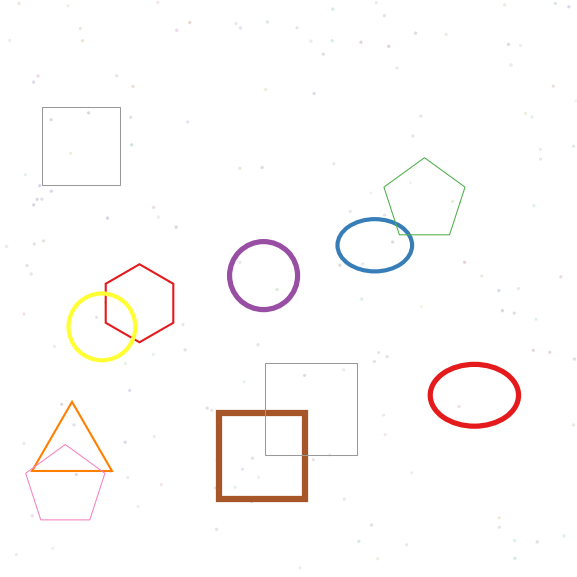[{"shape": "oval", "thickness": 2.5, "radius": 0.38, "center": [0.821, 0.315]}, {"shape": "hexagon", "thickness": 1, "radius": 0.34, "center": [0.242, 0.474]}, {"shape": "oval", "thickness": 2, "radius": 0.32, "center": [0.649, 0.574]}, {"shape": "pentagon", "thickness": 0.5, "radius": 0.37, "center": [0.735, 0.652]}, {"shape": "circle", "thickness": 2.5, "radius": 0.29, "center": [0.456, 0.522]}, {"shape": "triangle", "thickness": 1, "radius": 0.4, "center": [0.125, 0.224]}, {"shape": "circle", "thickness": 2, "radius": 0.29, "center": [0.177, 0.433]}, {"shape": "square", "thickness": 3, "radius": 0.37, "center": [0.454, 0.209]}, {"shape": "pentagon", "thickness": 0.5, "radius": 0.36, "center": [0.113, 0.157]}, {"shape": "square", "thickness": 0.5, "radius": 0.34, "center": [0.14, 0.746]}, {"shape": "square", "thickness": 0.5, "radius": 0.4, "center": [0.538, 0.291]}]